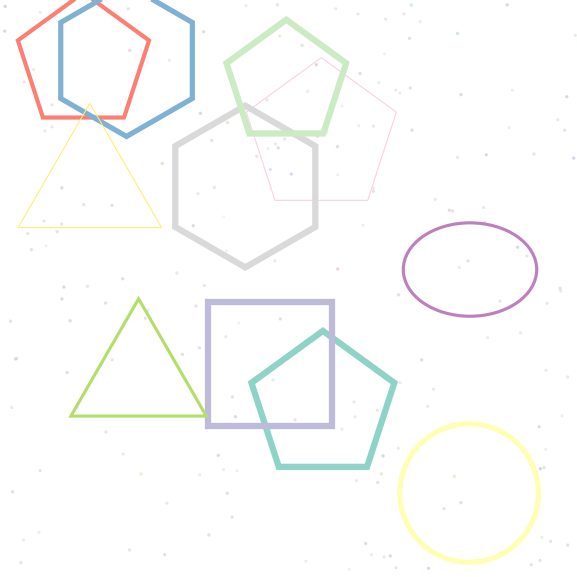[{"shape": "pentagon", "thickness": 3, "radius": 0.65, "center": [0.559, 0.296]}, {"shape": "circle", "thickness": 2.5, "radius": 0.6, "center": [0.812, 0.145]}, {"shape": "square", "thickness": 3, "radius": 0.54, "center": [0.468, 0.368]}, {"shape": "pentagon", "thickness": 2, "radius": 0.6, "center": [0.145, 0.892]}, {"shape": "hexagon", "thickness": 2.5, "radius": 0.66, "center": [0.219, 0.894]}, {"shape": "triangle", "thickness": 1.5, "radius": 0.68, "center": [0.24, 0.346]}, {"shape": "pentagon", "thickness": 0.5, "radius": 0.68, "center": [0.556, 0.763]}, {"shape": "hexagon", "thickness": 3, "radius": 0.7, "center": [0.425, 0.676]}, {"shape": "oval", "thickness": 1.5, "radius": 0.58, "center": [0.814, 0.532]}, {"shape": "pentagon", "thickness": 3, "radius": 0.54, "center": [0.496, 0.856]}, {"shape": "triangle", "thickness": 0.5, "radius": 0.72, "center": [0.156, 0.677]}]